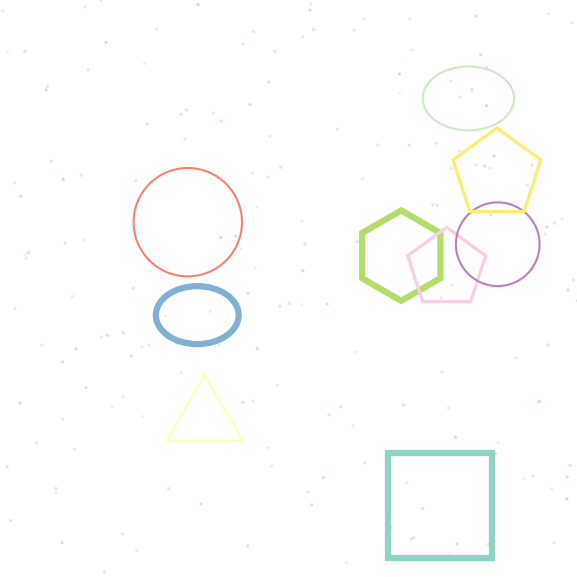[{"shape": "square", "thickness": 3, "radius": 0.45, "center": [0.762, 0.124]}, {"shape": "triangle", "thickness": 1, "radius": 0.38, "center": [0.355, 0.274]}, {"shape": "circle", "thickness": 1, "radius": 0.47, "center": [0.325, 0.614]}, {"shape": "oval", "thickness": 3, "radius": 0.36, "center": [0.342, 0.453]}, {"shape": "hexagon", "thickness": 3, "radius": 0.39, "center": [0.695, 0.556]}, {"shape": "pentagon", "thickness": 1.5, "radius": 0.35, "center": [0.773, 0.534]}, {"shape": "circle", "thickness": 1, "radius": 0.36, "center": [0.862, 0.576]}, {"shape": "oval", "thickness": 1, "radius": 0.4, "center": [0.811, 0.829]}, {"shape": "pentagon", "thickness": 1.5, "radius": 0.4, "center": [0.861, 0.698]}]